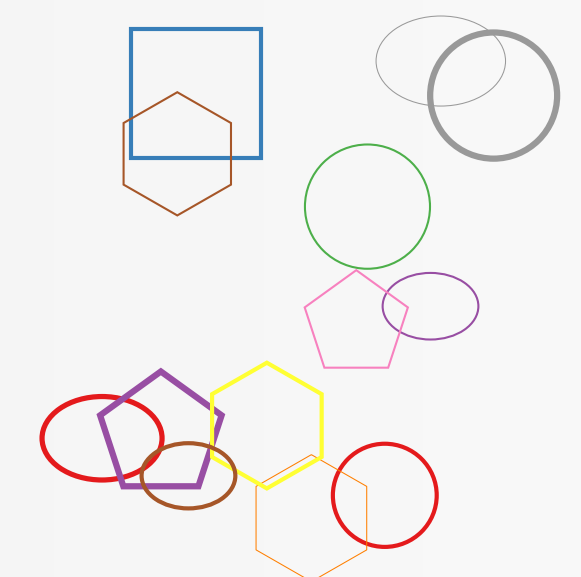[{"shape": "oval", "thickness": 2.5, "radius": 0.52, "center": [0.176, 0.24]}, {"shape": "circle", "thickness": 2, "radius": 0.45, "center": [0.662, 0.141]}, {"shape": "square", "thickness": 2, "radius": 0.56, "center": [0.337, 0.838]}, {"shape": "circle", "thickness": 1, "radius": 0.54, "center": [0.632, 0.641]}, {"shape": "oval", "thickness": 1, "radius": 0.41, "center": [0.741, 0.469]}, {"shape": "pentagon", "thickness": 3, "radius": 0.55, "center": [0.277, 0.246]}, {"shape": "hexagon", "thickness": 0.5, "radius": 0.55, "center": [0.536, 0.102]}, {"shape": "hexagon", "thickness": 2, "radius": 0.54, "center": [0.459, 0.262]}, {"shape": "hexagon", "thickness": 1, "radius": 0.53, "center": [0.305, 0.733]}, {"shape": "oval", "thickness": 2, "radius": 0.4, "center": [0.324, 0.175]}, {"shape": "pentagon", "thickness": 1, "radius": 0.47, "center": [0.613, 0.438]}, {"shape": "oval", "thickness": 0.5, "radius": 0.56, "center": [0.758, 0.893]}, {"shape": "circle", "thickness": 3, "radius": 0.55, "center": [0.849, 0.834]}]